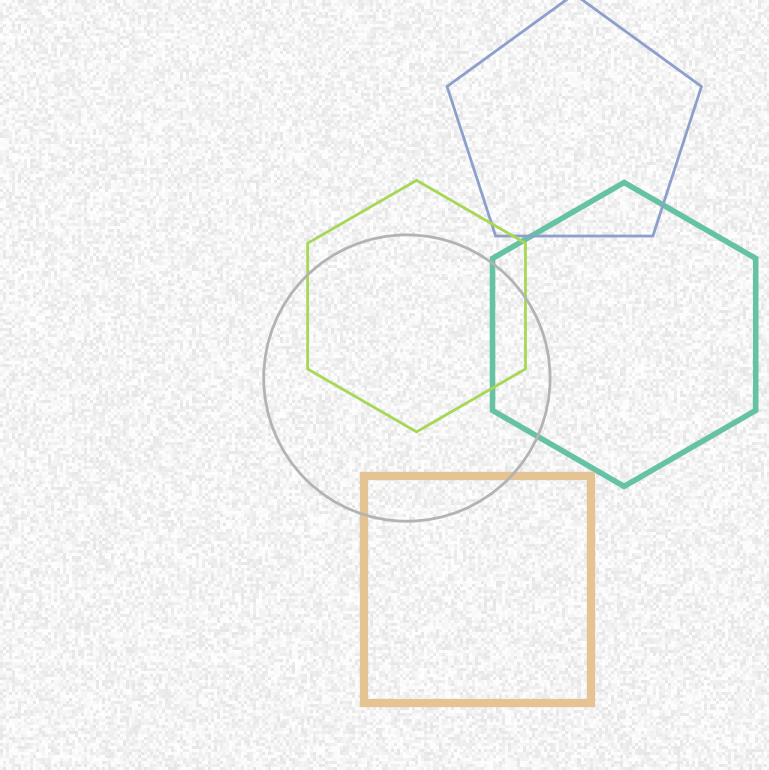[{"shape": "hexagon", "thickness": 2, "radius": 0.99, "center": [0.811, 0.566]}, {"shape": "pentagon", "thickness": 1, "radius": 0.87, "center": [0.746, 0.834]}, {"shape": "hexagon", "thickness": 1, "radius": 0.82, "center": [0.541, 0.602]}, {"shape": "square", "thickness": 3, "radius": 0.74, "center": [0.62, 0.235]}, {"shape": "circle", "thickness": 1, "radius": 0.93, "center": [0.528, 0.509]}]